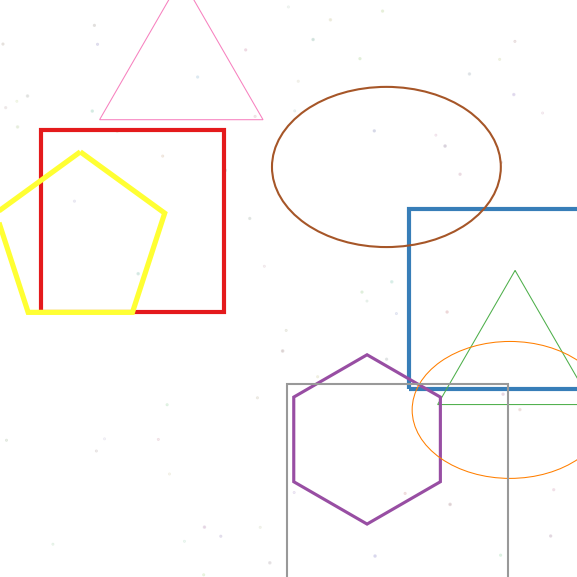[{"shape": "square", "thickness": 2, "radius": 0.79, "center": [0.229, 0.617]}, {"shape": "square", "thickness": 2, "radius": 0.78, "center": [0.864, 0.481]}, {"shape": "triangle", "thickness": 0.5, "radius": 0.77, "center": [0.892, 0.376]}, {"shape": "hexagon", "thickness": 1.5, "radius": 0.73, "center": [0.636, 0.238]}, {"shape": "oval", "thickness": 0.5, "radius": 0.85, "center": [0.883, 0.289]}, {"shape": "pentagon", "thickness": 2.5, "radius": 0.77, "center": [0.139, 0.583]}, {"shape": "oval", "thickness": 1, "radius": 0.99, "center": [0.669, 0.71]}, {"shape": "triangle", "thickness": 0.5, "radius": 0.82, "center": [0.314, 0.874]}, {"shape": "square", "thickness": 1, "radius": 0.96, "center": [0.689, 0.143]}]